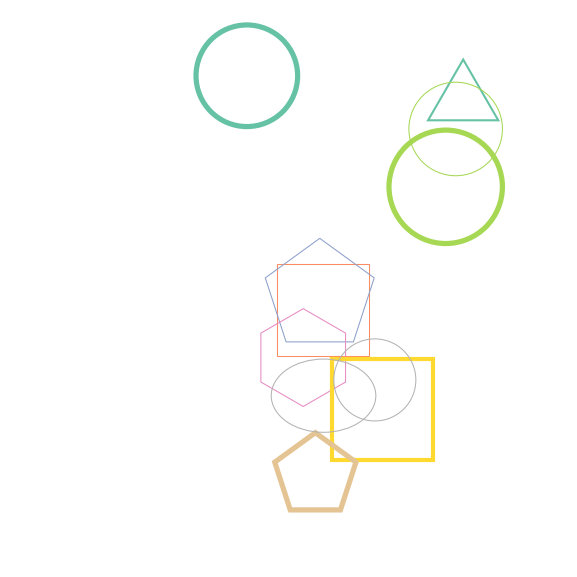[{"shape": "circle", "thickness": 2.5, "radius": 0.44, "center": [0.427, 0.868]}, {"shape": "triangle", "thickness": 1, "radius": 0.35, "center": [0.802, 0.826]}, {"shape": "square", "thickness": 0.5, "radius": 0.4, "center": [0.559, 0.462]}, {"shape": "pentagon", "thickness": 0.5, "radius": 0.5, "center": [0.554, 0.487]}, {"shape": "hexagon", "thickness": 0.5, "radius": 0.42, "center": [0.525, 0.38]}, {"shape": "circle", "thickness": 0.5, "radius": 0.4, "center": [0.789, 0.776]}, {"shape": "circle", "thickness": 2.5, "radius": 0.49, "center": [0.772, 0.676]}, {"shape": "square", "thickness": 2, "radius": 0.44, "center": [0.662, 0.29]}, {"shape": "pentagon", "thickness": 2.5, "radius": 0.37, "center": [0.546, 0.176]}, {"shape": "circle", "thickness": 0.5, "radius": 0.36, "center": [0.649, 0.341]}, {"shape": "oval", "thickness": 0.5, "radius": 0.45, "center": [0.56, 0.314]}]